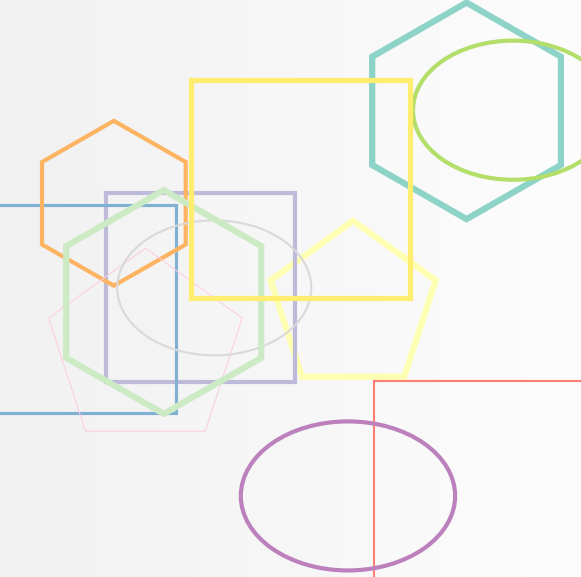[{"shape": "hexagon", "thickness": 3, "radius": 0.94, "center": [0.803, 0.807]}, {"shape": "pentagon", "thickness": 3, "radius": 0.75, "center": [0.608, 0.467]}, {"shape": "square", "thickness": 2, "radius": 0.82, "center": [0.345, 0.501]}, {"shape": "square", "thickness": 1, "radius": 0.92, "center": [0.827, 0.155]}, {"shape": "square", "thickness": 1.5, "radius": 0.9, "center": [0.123, 0.464]}, {"shape": "hexagon", "thickness": 2, "radius": 0.71, "center": [0.196, 0.647]}, {"shape": "oval", "thickness": 2, "radius": 0.86, "center": [0.883, 0.808]}, {"shape": "pentagon", "thickness": 0.5, "radius": 0.88, "center": [0.25, 0.394]}, {"shape": "oval", "thickness": 1, "radius": 0.83, "center": [0.369, 0.501]}, {"shape": "oval", "thickness": 2, "radius": 0.92, "center": [0.599, 0.14]}, {"shape": "hexagon", "thickness": 3, "radius": 0.97, "center": [0.282, 0.476]}, {"shape": "square", "thickness": 2.5, "radius": 0.94, "center": [0.517, 0.671]}]